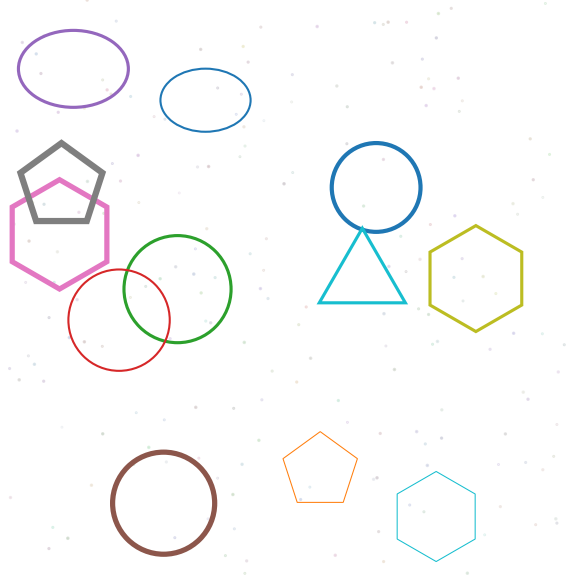[{"shape": "circle", "thickness": 2, "radius": 0.38, "center": [0.651, 0.675]}, {"shape": "oval", "thickness": 1, "radius": 0.39, "center": [0.356, 0.826]}, {"shape": "pentagon", "thickness": 0.5, "radius": 0.34, "center": [0.554, 0.184]}, {"shape": "circle", "thickness": 1.5, "radius": 0.46, "center": [0.307, 0.498]}, {"shape": "circle", "thickness": 1, "radius": 0.44, "center": [0.206, 0.445]}, {"shape": "oval", "thickness": 1.5, "radius": 0.48, "center": [0.127, 0.88]}, {"shape": "circle", "thickness": 2.5, "radius": 0.44, "center": [0.283, 0.128]}, {"shape": "hexagon", "thickness": 2.5, "radius": 0.47, "center": [0.103, 0.593]}, {"shape": "pentagon", "thickness": 3, "radius": 0.37, "center": [0.106, 0.677]}, {"shape": "hexagon", "thickness": 1.5, "radius": 0.46, "center": [0.824, 0.517]}, {"shape": "hexagon", "thickness": 0.5, "radius": 0.39, "center": [0.755, 0.105]}, {"shape": "triangle", "thickness": 1.5, "radius": 0.43, "center": [0.627, 0.518]}]